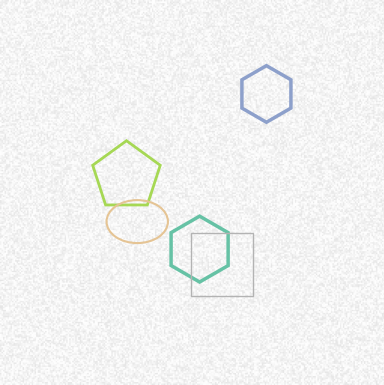[{"shape": "hexagon", "thickness": 2.5, "radius": 0.43, "center": [0.518, 0.353]}, {"shape": "hexagon", "thickness": 2.5, "radius": 0.37, "center": [0.692, 0.756]}, {"shape": "pentagon", "thickness": 2, "radius": 0.46, "center": [0.329, 0.542]}, {"shape": "oval", "thickness": 1.5, "radius": 0.4, "center": [0.356, 0.424]}, {"shape": "square", "thickness": 1, "radius": 0.41, "center": [0.577, 0.312]}]